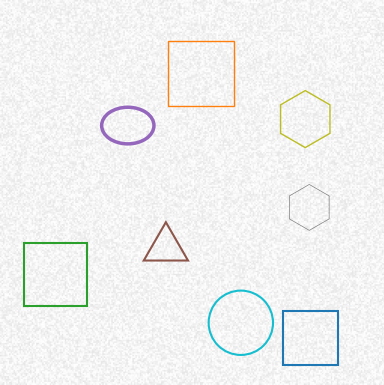[{"shape": "square", "thickness": 1.5, "radius": 0.35, "center": [0.806, 0.123]}, {"shape": "square", "thickness": 1, "radius": 0.43, "center": [0.523, 0.809]}, {"shape": "square", "thickness": 1.5, "radius": 0.41, "center": [0.144, 0.287]}, {"shape": "oval", "thickness": 2.5, "radius": 0.34, "center": [0.332, 0.674]}, {"shape": "triangle", "thickness": 1.5, "radius": 0.33, "center": [0.431, 0.356]}, {"shape": "hexagon", "thickness": 0.5, "radius": 0.3, "center": [0.803, 0.461]}, {"shape": "hexagon", "thickness": 1, "radius": 0.37, "center": [0.793, 0.691]}, {"shape": "circle", "thickness": 1.5, "radius": 0.42, "center": [0.626, 0.162]}]